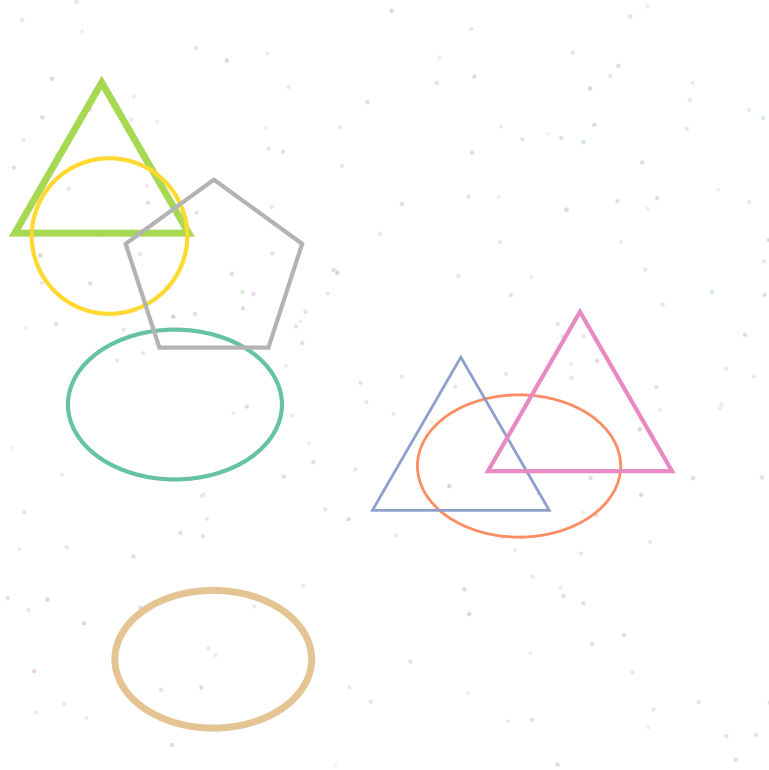[{"shape": "oval", "thickness": 1.5, "radius": 0.69, "center": [0.227, 0.475]}, {"shape": "oval", "thickness": 1, "radius": 0.66, "center": [0.674, 0.395]}, {"shape": "triangle", "thickness": 1, "radius": 0.66, "center": [0.598, 0.404]}, {"shape": "triangle", "thickness": 1.5, "radius": 0.69, "center": [0.753, 0.457]}, {"shape": "triangle", "thickness": 2.5, "radius": 0.65, "center": [0.132, 0.762]}, {"shape": "circle", "thickness": 1.5, "radius": 0.51, "center": [0.142, 0.693]}, {"shape": "oval", "thickness": 2.5, "radius": 0.64, "center": [0.277, 0.144]}, {"shape": "pentagon", "thickness": 1.5, "radius": 0.6, "center": [0.278, 0.646]}]